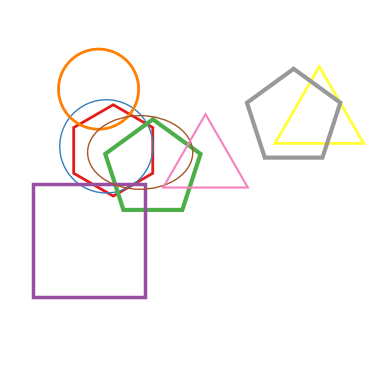[{"shape": "hexagon", "thickness": 2, "radius": 0.59, "center": [0.294, 0.609]}, {"shape": "circle", "thickness": 1, "radius": 0.61, "center": [0.276, 0.62]}, {"shape": "pentagon", "thickness": 3, "radius": 0.65, "center": [0.397, 0.56]}, {"shape": "square", "thickness": 2.5, "radius": 0.73, "center": [0.232, 0.375]}, {"shape": "circle", "thickness": 2, "radius": 0.52, "center": [0.256, 0.768]}, {"shape": "triangle", "thickness": 2, "radius": 0.66, "center": [0.829, 0.694]}, {"shape": "oval", "thickness": 1, "radius": 0.68, "center": [0.364, 0.604]}, {"shape": "triangle", "thickness": 1.5, "radius": 0.64, "center": [0.534, 0.576]}, {"shape": "pentagon", "thickness": 3, "radius": 0.64, "center": [0.763, 0.694]}]